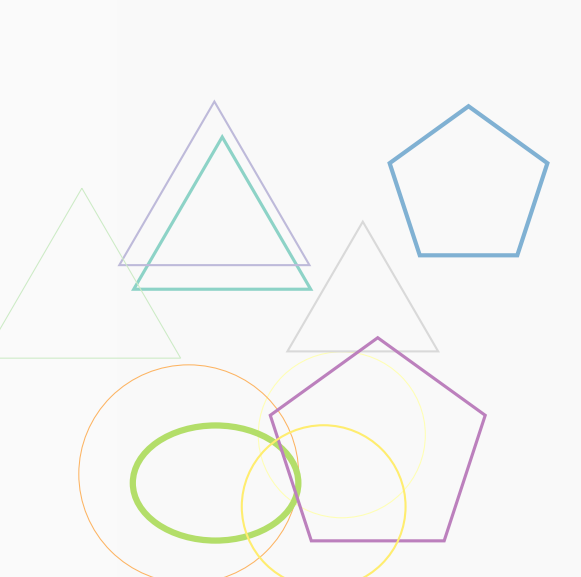[{"shape": "triangle", "thickness": 1.5, "radius": 0.88, "center": [0.382, 0.586]}, {"shape": "circle", "thickness": 0.5, "radius": 0.72, "center": [0.588, 0.246]}, {"shape": "triangle", "thickness": 1, "radius": 0.94, "center": [0.369, 0.634]}, {"shape": "pentagon", "thickness": 2, "radius": 0.71, "center": [0.806, 0.672]}, {"shape": "circle", "thickness": 0.5, "radius": 0.95, "center": [0.325, 0.178]}, {"shape": "oval", "thickness": 3, "radius": 0.71, "center": [0.371, 0.163]}, {"shape": "triangle", "thickness": 1, "radius": 0.75, "center": [0.624, 0.466]}, {"shape": "pentagon", "thickness": 1.5, "radius": 0.97, "center": [0.65, 0.22]}, {"shape": "triangle", "thickness": 0.5, "radius": 0.98, "center": [0.141, 0.477]}, {"shape": "circle", "thickness": 1, "radius": 0.7, "center": [0.557, 0.122]}]